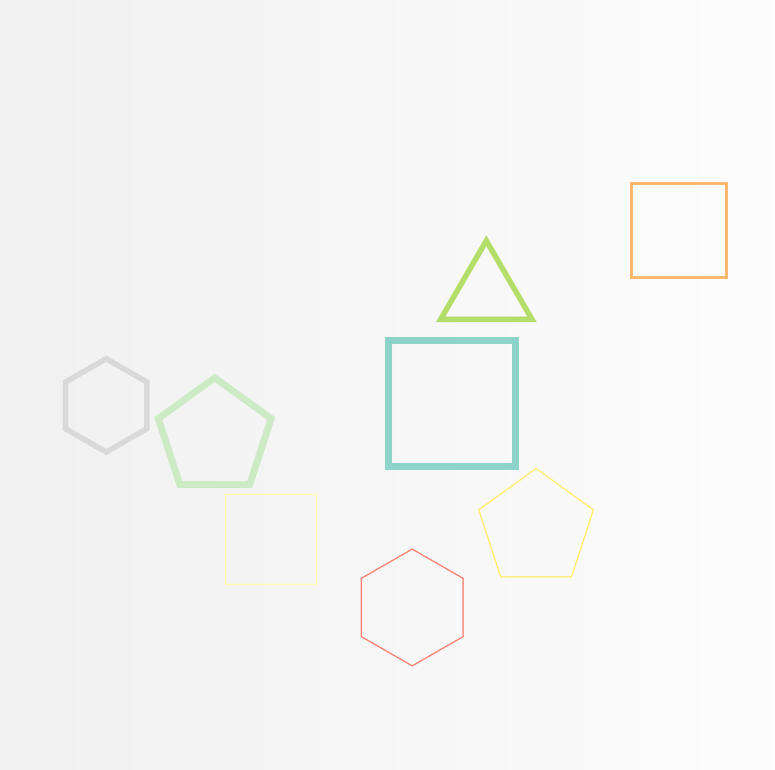[{"shape": "square", "thickness": 2.5, "radius": 0.41, "center": [0.582, 0.476]}, {"shape": "square", "thickness": 0.5, "radius": 0.29, "center": [0.35, 0.3]}, {"shape": "hexagon", "thickness": 0.5, "radius": 0.38, "center": [0.532, 0.211]}, {"shape": "square", "thickness": 1, "radius": 0.31, "center": [0.876, 0.702]}, {"shape": "triangle", "thickness": 2, "radius": 0.34, "center": [0.627, 0.619]}, {"shape": "hexagon", "thickness": 2, "radius": 0.3, "center": [0.137, 0.474]}, {"shape": "pentagon", "thickness": 2.5, "radius": 0.38, "center": [0.277, 0.433]}, {"shape": "pentagon", "thickness": 0.5, "radius": 0.39, "center": [0.692, 0.314]}]